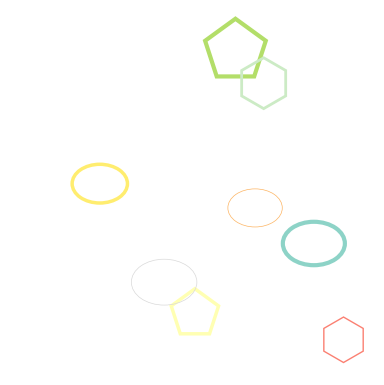[{"shape": "oval", "thickness": 3, "radius": 0.4, "center": [0.815, 0.368]}, {"shape": "pentagon", "thickness": 2.5, "radius": 0.32, "center": [0.506, 0.185]}, {"shape": "hexagon", "thickness": 1, "radius": 0.3, "center": [0.892, 0.117]}, {"shape": "oval", "thickness": 0.5, "radius": 0.35, "center": [0.663, 0.46]}, {"shape": "pentagon", "thickness": 3, "radius": 0.41, "center": [0.612, 0.868]}, {"shape": "oval", "thickness": 0.5, "radius": 0.43, "center": [0.426, 0.267]}, {"shape": "hexagon", "thickness": 2, "radius": 0.33, "center": [0.685, 0.784]}, {"shape": "oval", "thickness": 2.5, "radius": 0.36, "center": [0.259, 0.523]}]